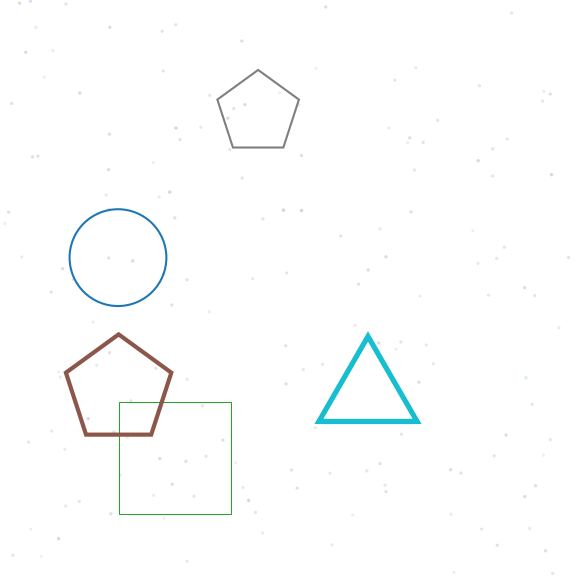[{"shape": "circle", "thickness": 1, "radius": 0.42, "center": [0.204, 0.553]}, {"shape": "square", "thickness": 0.5, "radius": 0.49, "center": [0.303, 0.205]}, {"shape": "pentagon", "thickness": 2, "radius": 0.48, "center": [0.205, 0.324]}, {"shape": "pentagon", "thickness": 1, "radius": 0.37, "center": [0.447, 0.804]}, {"shape": "triangle", "thickness": 2.5, "radius": 0.49, "center": [0.637, 0.318]}]